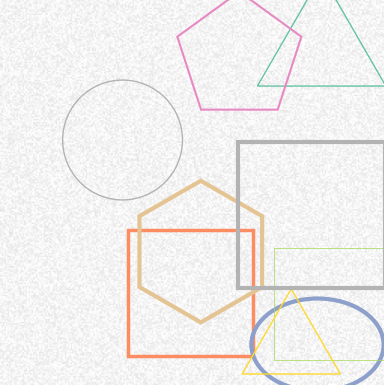[{"shape": "triangle", "thickness": 1, "radius": 0.96, "center": [0.835, 0.873]}, {"shape": "square", "thickness": 2.5, "radius": 0.81, "center": [0.495, 0.239]}, {"shape": "oval", "thickness": 3, "radius": 0.86, "center": [0.825, 0.104]}, {"shape": "pentagon", "thickness": 1.5, "radius": 0.85, "center": [0.622, 0.852]}, {"shape": "square", "thickness": 0.5, "radius": 0.73, "center": [0.857, 0.211]}, {"shape": "triangle", "thickness": 1, "radius": 0.74, "center": [0.756, 0.102]}, {"shape": "hexagon", "thickness": 3, "radius": 0.92, "center": [0.522, 0.347]}, {"shape": "circle", "thickness": 1, "radius": 0.78, "center": [0.318, 0.636]}, {"shape": "square", "thickness": 3, "radius": 0.95, "center": [0.809, 0.442]}]